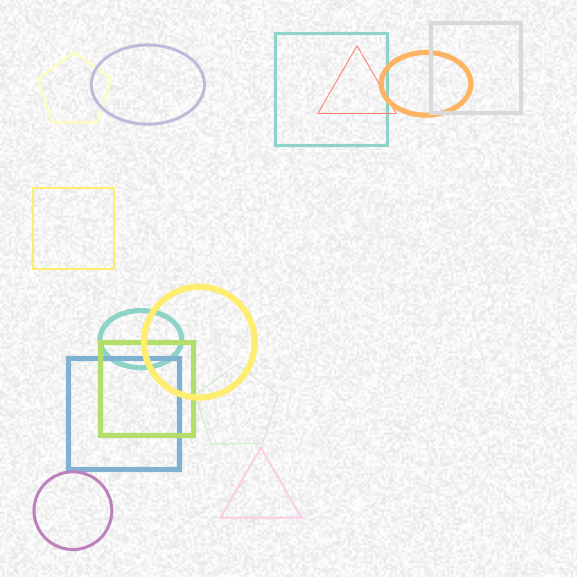[{"shape": "square", "thickness": 1.5, "radius": 0.49, "center": [0.573, 0.845]}, {"shape": "oval", "thickness": 2.5, "radius": 0.35, "center": [0.244, 0.412]}, {"shape": "pentagon", "thickness": 1, "radius": 0.34, "center": [0.129, 0.842]}, {"shape": "oval", "thickness": 1.5, "radius": 0.49, "center": [0.256, 0.853]}, {"shape": "triangle", "thickness": 0.5, "radius": 0.39, "center": [0.618, 0.842]}, {"shape": "square", "thickness": 2.5, "radius": 0.48, "center": [0.214, 0.283]}, {"shape": "oval", "thickness": 2.5, "radius": 0.39, "center": [0.738, 0.854]}, {"shape": "square", "thickness": 2.5, "radius": 0.4, "center": [0.254, 0.327]}, {"shape": "triangle", "thickness": 1, "radius": 0.41, "center": [0.452, 0.143]}, {"shape": "square", "thickness": 2, "radius": 0.39, "center": [0.824, 0.881]}, {"shape": "circle", "thickness": 1.5, "radius": 0.34, "center": [0.126, 0.115]}, {"shape": "pentagon", "thickness": 0.5, "radius": 0.38, "center": [0.41, 0.292]}, {"shape": "square", "thickness": 1, "radius": 0.35, "center": [0.127, 0.603]}, {"shape": "circle", "thickness": 3, "radius": 0.48, "center": [0.345, 0.407]}]